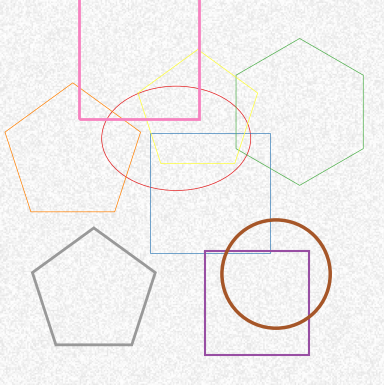[{"shape": "oval", "thickness": 0.5, "radius": 0.97, "center": [0.458, 0.641]}, {"shape": "square", "thickness": 0.5, "radius": 0.78, "center": [0.546, 0.499]}, {"shape": "hexagon", "thickness": 0.5, "radius": 0.95, "center": [0.778, 0.709]}, {"shape": "square", "thickness": 1.5, "radius": 0.68, "center": [0.667, 0.213]}, {"shape": "pentagon", "thickness": 0.5, "radius": 0.93, "center": [0.189, 0.6]}, {"shape": "pentagon", "thickness": 0.5, "radius": 0.82, "center": [0.514, 0.708]}, {"shape": "circle", "thickness": 2.5, "radius": 0.7, "center": [0.717, 0.288]}, {"shape": "square", "thickness": 2, "radius": 0.78, "center": [0.361, 0.849]}, {"shape": "pentagon", "thickness": 2, "radius": 0.84, "center": [0.244, 0.24]}]